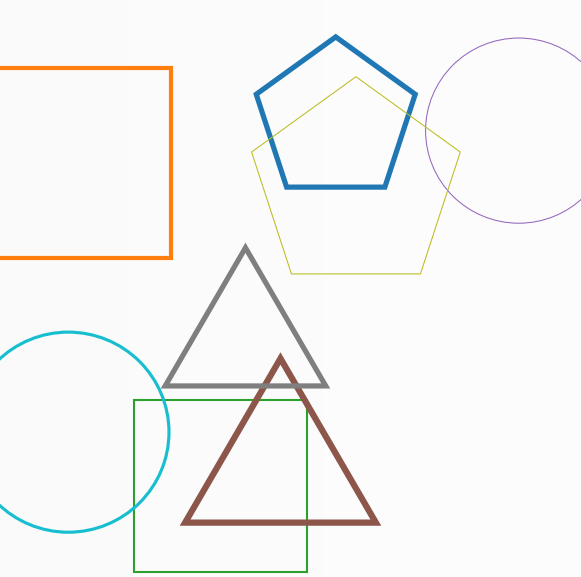[{"shape": "pentagon", "thickness": 2.5, "radius": 0.72, "center": [0.578, 0.791]}, {"shape": "square", "thickness": 2, "radius": 0.82, "center": [0.131, 0.717]}, {"shape": "square", "thickness": 1, "radius": 0.74, "center": [0.379, 0.158]}, {"shape": "circle", "thickness": 0.5, "radius": 0.8, "center": [0.892, 0.773]}, {"shape": "triangle", "thickness": 3, "radius": 0.95, "center": [0.483, 0.189]}, {"shape": "triangle", "thickness": 2.5, "radius": 0.8, "center": [0.422, 0.411]}, {"shape": "pentagon", "thickness": 0.5, "radius": 0.94, "center": [0.612, 0.678]}, {"shape": "circle", "thickness": 1.5, "radius": 0.87, "center": [0.117, 0.251]}]